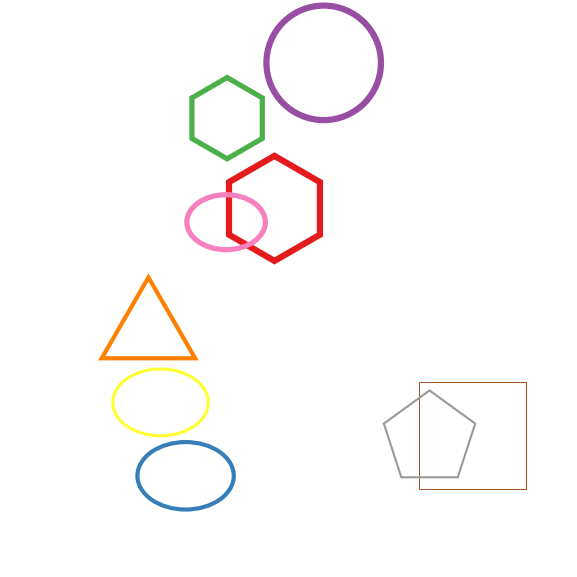[{"shape": "hexagon", "thickness": 3, "radius": 0.45, "center": [0.475, 0.638]}, {"shape": "oval", "thickness": 2, "radius": 0.42, "center": [0.321, 0.175]}, {"shape": "hexagon", "thickness": 2.5, "radius": 0.35, "center": [0.393, 0.794]}, {"shape": "circle", "thickness": 3, "radius": 0.5, "center": [0.561, 0.89]}, {"shape": "triangle", "thickness": 2, "radius": 0.47, "center": [0.257, 0.425]}, {"shape": "oval", "thickness": 1.5, "radius": 0.41, "center": [0.278, 0.302]}, {"shape": "square", "thickness": 0.5, "radius": 0.47, "center": [0.818, 0.245]}, {"shape": "oval", "thickness": 2.5, "radius": 0.34, "center": [0.392, 0.614]}, {"shape": "pentagon", "thickness": 1, "radius": 0.42, "center": [0.744, 0.24]}]